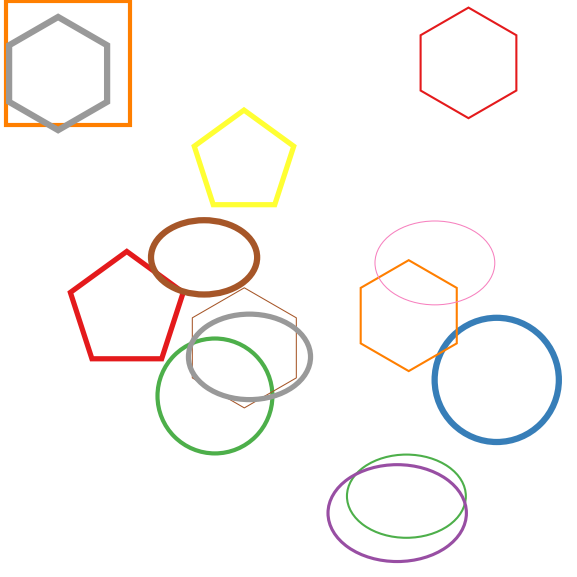[{"shape": "hexagon", "thickness": 1, "radius": 0.48, "center": [0.811, 0.89]}, {"shape": "pentagon", "thickness": 2.5, "radius": 0.51, "center": [0.22, 0.461]}, {"shape": "circle", "thickness": 3, "radius": 0.54, "center": [0.86, 0.341]}, {"shape": "circle", "thickness": 2, "radius": 0.5, "center": [0.372, 0.313]}, {"shape": "oval", "thickness": 1, "radius": 0.51, "center": [0.704, 0.14]}, {"shape": "oval", "thickness": 1.5, "radius": 0.6, "center": [0.688, 0.111]}, {"shape": "square", "thickness": 2, "radius": 0.54, "center": [0.118, 0.89]}, {"shape": "hexagon", "thickness": 1, "radius": 0.48, "center": [0.708, 0.453]}, {"shape": "pentagon", "thickness": 2.5, "radius": 0.45, "center": [0.423, 0.718]}, {"shape": "hexagon", "thickness": 0.5, "radius": 0.52, "center": [0.423, 0.397]}, {"shape": "oval", "thickness": 3, "radius": 0.46, "center": [0.353, 0.554]}, {"shape": "oval", "thickness": 0.5, "radius": 0.52, "center": [0.753, 0.544]}, {"shape": "hexagon", "thickness": 3, "radius": 0.49, "center": [0.101, 0.872]}, {"shape": "oval", "thickness": 2.5, "radius": 0.53, "center": [0.432, 0.381]}]